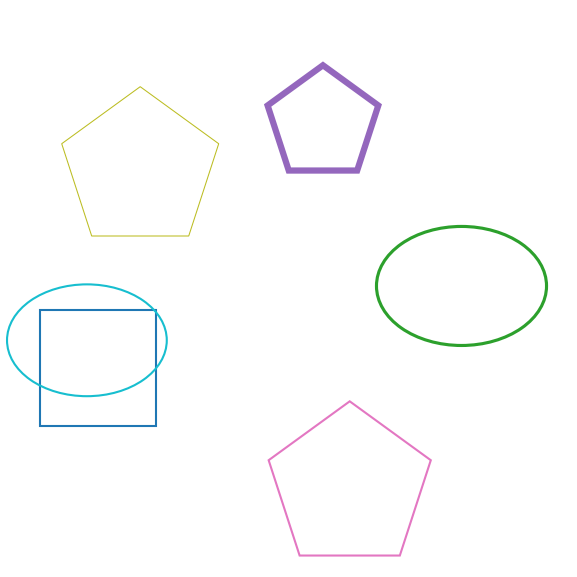[{"shape": "square", "thickness": 1, "radius": 0.5, "center": [0.17, 0.361]}, {"shape": "oval", "thickness": 1.5, "radius": 0.74, "center": [0.799, 0.504]}, {"shape": "pentagon", "thickness": 3, "radius": 0.5, "center": [0.559, 0.785]}, {"shape": "pentagon", "thickness": 1, "radius": 0.74, "center": [0.606, 0.157]}, {"shape": "pentagon", "thickness": 0.5, "radius": 0.71, "center": [0.243, 0.706]}, {"shape": "oval", "thickness": 1, "radius": 0.69, "center": [0.15, 0.41]}]